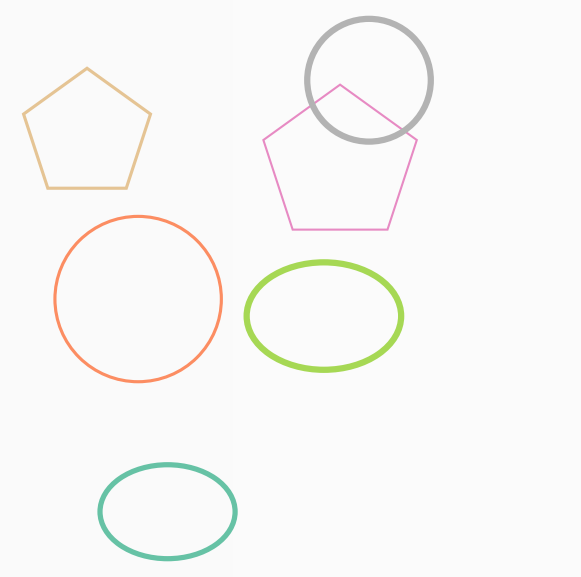[{"shape": "oval", "thickness": 2.5, "radius": 0.58, "center": [0.288, 0.113]}, {"shape": "circle", "thickness": 1.5, "radius": 0.72, "center": [0.238, 0.481]}, {"shape": "pentagon", "thickness": 1, "radius": 0.69, "center": [0.585, 0.714]}, {"shape": "oval", "thickness": 3, "radius": 0.66, "center": [0.557, 0.452]}, {"shape": "pentagon", "thickness": 1.5, "radius": 0.57, "center": [0.15, 0.766]}, {"shape": "circle", "thickness": 3, "radius": 0.53, "center": [0.635, 0.86]}]